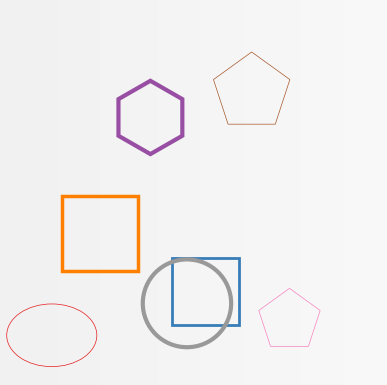[{"shape": "oval", "thickness": 0.5, "radius": 0.58, "center": [0.134, 0.129]}, {"shape": "square", "thickness": 2, "radius": 0.44, "center": [0.531, 0.242]}, {"shape": "hexagon", "thickness": 3, "radius": 0.48, "center": [0.388, 0.695]}, {"shape": "square", "thickness": 2.5, "radius": 0.49, "center": [0.258, 0.394]}, {"shape": "pentagon", "thickness": 0.5, "radius": 0.52, "center": [0.649, 0.761]}, {"shape": "pentagon", "thickness": 0.5, "radius": 0.42, "center": [0.747, 0.168]}, {"shape": "circle", "thickness": 3, "radius": 0.57, "center": [0.483, 0.212]}]